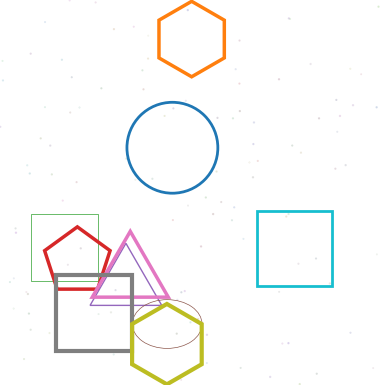[{"shape": "circle", "thickness": 2, "radius": 0.59, "center": [0.448, 0.616]}, {"shape": "hexagon", "thickness": 2.5, "radius": 0.49, "center": [0.498, 0.899]}, {"shape": "square", "thickness": 0.5, "radius": 0.44, "center": [0.166, 0.356]}, {"shape": "pentagon", "thickness": 2.5, "radius": 0.45, "center": [0.201, 0.321]}, {"shape": "triangle", "thickness": 1, "radius": 0.54, "center": [0.327, 0.261]}, {"shape": "oval", "thickness": 0.5, "radius": 0.45, "center": [0.434, 0.158]}, {"shape": "triangle", "thickness": 2.5, "radius": 0.57, "center": [0.338, 0.285]}, {"shape": "square", "thickness": 3, "radius": 0.49, "center": [0.245, 0.187]}, {"shape": "hexagon", "thickness": 3, "radius": 0.52, "center": [0.434, 0.106]}, {"shape": "square", "thickness": 2, "radius": 0.49, "center": [0.764, 0.355]}]